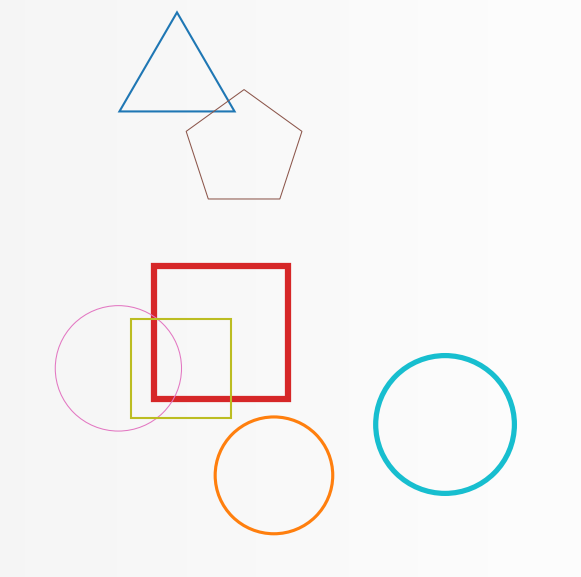[{"shape": "triangle", "thickness": 1, "radius": 0.57, "center": [0.305, 0.863]}, {"shape": "circle", "thickness": 1.5, "radius": 0.51, "center": [0.471, 0.176]}, {"shape": "square", "thickness": 3, "radius": 0.58, "center": [0.38, 0.424]}, {"shape": "pentagon", "thickness": 0.5, "radius": 0.52, "center": [0.42, 0.739]}, {"shape": "circle", "thickness": 0.5, "radius": 0.54, "center": [0.204, 0.361]}, {"shape": "square", "thickness": 1, "radius": 0.43, "center": [0.311, 0.361]}, {"shape": "circle", "thickness": 2.5, "radius": 0.6, "center": [0.766, 0.264]}]